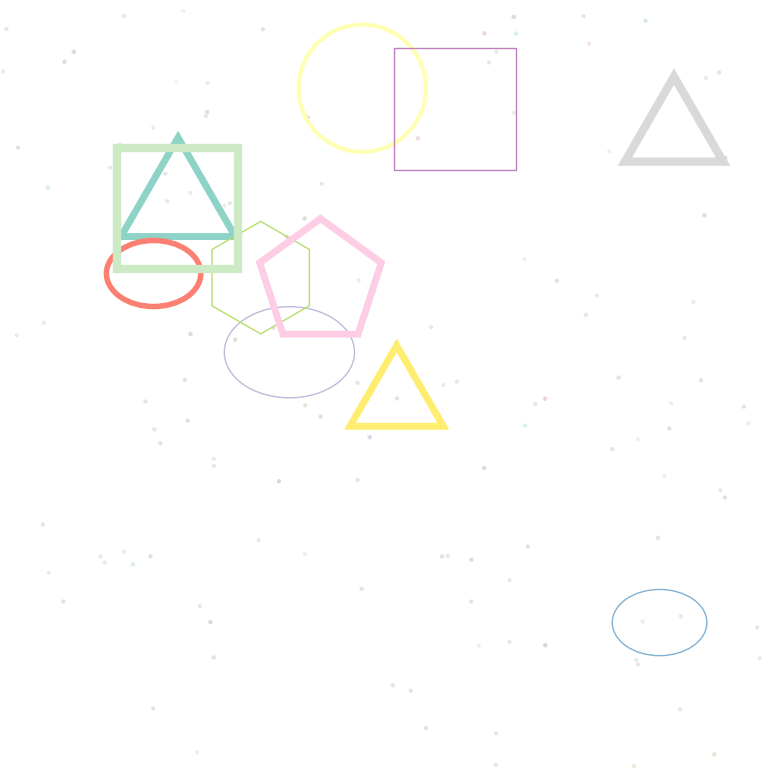[{"shape": "triangle", "thickness": 2.5, "radius": 0.43, "center": [0.231, 0.736]}, {"shape": "circle", "thickness": 1.5, "radius": 0.41, "center": [0.47, 0.885]}, {"shape": "oval", "thickness": 0.5, "radius": 0.42, "center": [0.376, 0.543]}, {"shape": "oval", "thickness": 2, "radius": 0.31, "center": [0.2, 0.645]}, {"shape": "oval", "thickness": 0.5, "radius": 0.31, "center": [0.857, 0.191]}, {"shape": "hexagon", "thickness": 0.5, "radius": 0.37, "center": [0.339, 0.639]}, {"shape": "pentagon", "thickness": 2.5, "radius": 0.42, "center": [0.416, 0.633]}, {"shape": "triangle", "thickness": 3, "radius": 0.37, "center": [0.875, 0.827]}, {"shape": "square", "thickness": 0.5, "radius": 0.4, "center": [0.591, 0.858]}, {"shape": "square", "thickness": 3, "radius": 0.39, "center": [0.23, 0.729]}, {"shape": "triangle", "thickness": 2.5, "radius": 0.35, "center": [0.515, 0.481]}]